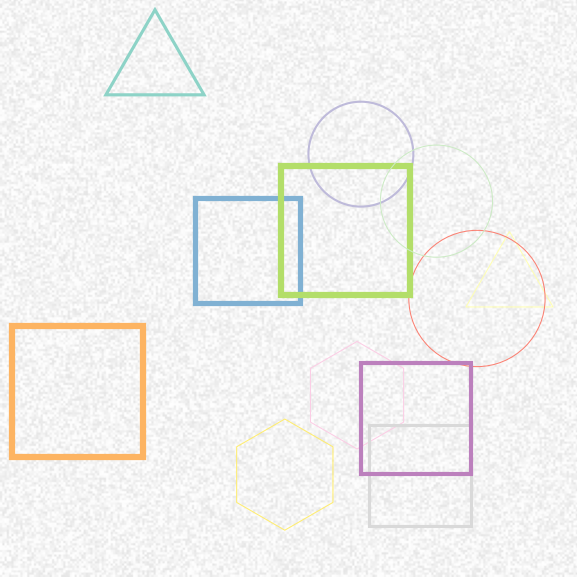[{"shape": "triangle", "thickness": 1.5, "radius": 0.49, "center": [0.268, 0.884]}, {"shape": "triangle", "thickness": 0.5, "radius": 0.44, "center": [0.882, 0.511]}, {"shape": "circle", "thickness": 1, "radius": 0.45, "center": [0.625, 0.732]}, {"shape": "circle", "thickness": 0.5, "radius": 0.59, "center": [0.826, 0.482]}, {"shape": "square", "thickness": 2.5, "radius": 0.46, "center": [0.428, 0.566]}, {"shape": "square", "thickness": 3, "radius": 0.57, "center": [0.134, 0.321]}, {"shape": "square", "thickness": 3, "radius": 0.56, "center": [0.599, 0.6]}, {"shape": "hexagon", "thickness": 0.5, "radius": 0.47, "center": [0.618, 0.315]}, {"shape": "square", "thickness": 1.5, "radius": 0.44, "center": [0.727, 0.176]}, {"shape": "square", "thickness": 2, "radius": 0.48, "center": [0.721, 0.275]}, {"shape": "circle", "thickness": 0.5, "radius": 0.49, "center": [0.756, 0.651]}, {"shape": "hexagon", "thickness": 0.5, "radius": 0.48, "center": [0.493, 0.177]}]